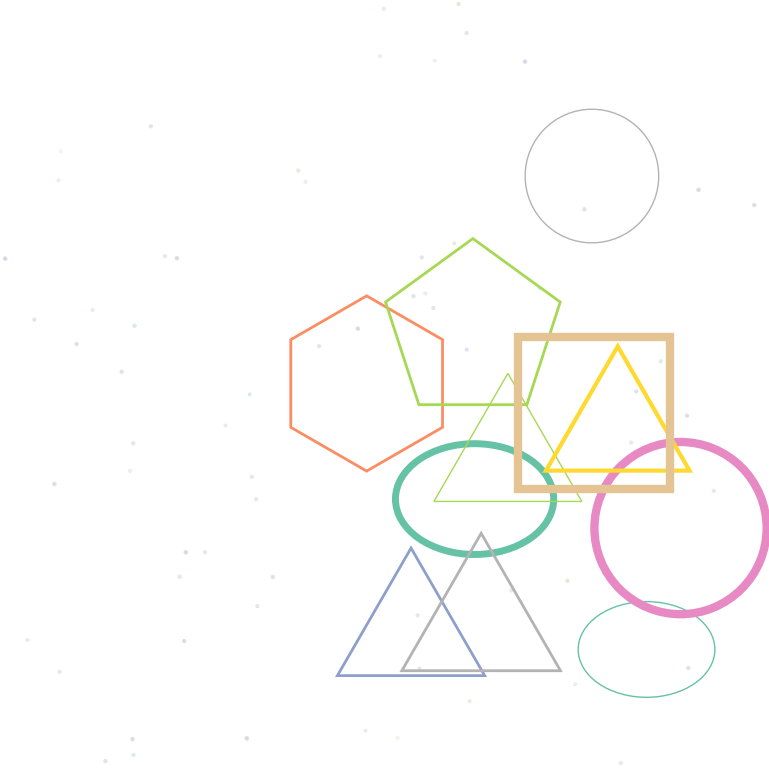[{"shape": "oval", "thickness": 0.5, "radius": 0.44, "center": [0.84, 0.157]}, {"shape": "oval", "thickness": 2.5, "radius": 0.51, "center": [0.616, 0.352]}, {"shape": "hexagon", "thickness": 1, "radius": 0.57, "center": [0.476, 0.502]}, {"shape": "triangle", "thickness": 1, "radius": 0.55, "center": [0.534, 0.178]}, {"shape": "circle", "thickness": 3, "radius": 0.56, "center": [0.884, 0.314]}, {"shape": "triangle", "thickness": 0.5, "radius": 0.55, "center": [0.66, 0.404]}, {"shape": "pentagon", "thickness": 1, "radius": 0.6, "center": [0.614, 0.571]}, {"shape": "triangle", "thickness": 1.5, "radius": 0.54, "center": [0.802, 0.443]}, {"shape": "square", "thickness": 3, "radius": 0.49, "center": [0.771, 0.464]}, {"shape": "circle", "thickness": 0.5, "radius": 0.43, "center": [0.769, 0.771]}, {"shape": "triangle", "thickness": 1, "radius": 0.59, "center": [0.625, 0.188]}]